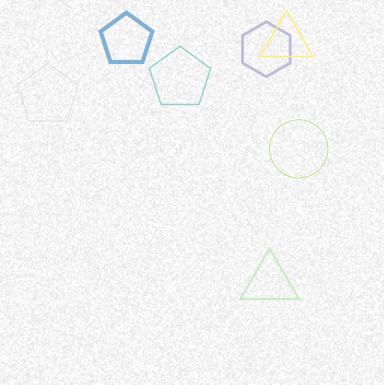[{"shape": "pentagon", "thickness": 1, "radius": 0.42, "center": [0.468, 0.796]}, {"shape": "hexagon", "thickness": 2, "radius": 0.36, "center": [0.692, 0.872]}, {"shape": "pentagon", "thickness": 3, "radius": 0.35, "center": [0.328, 0.896]}, {"shape": "circle", "thickness": 0.5, "radius": 0.38, "center": [0.776, 0.613]}, {"shape": "pentagon", "thickness": 0.5, "radius": 0.42, "center": [0.124, 0.753]}, {"shape": "triangle", "thickness": 1.5, "radius": 0.44, "center": [0.7, 0.267]}, {"shape": "triangle", "thickness": 1, "radius": 0.4, "center": [0.744, 0.893]}]